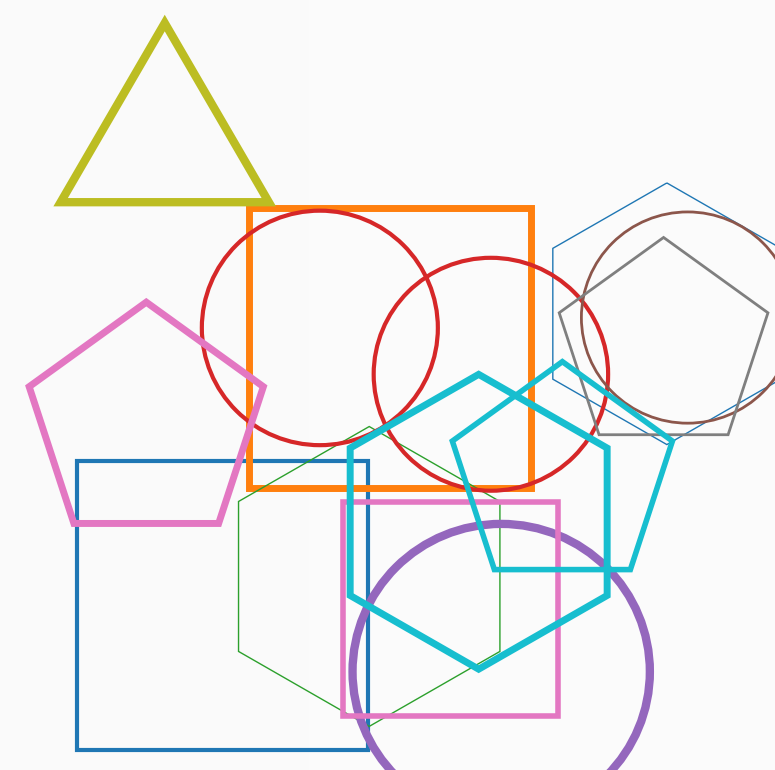[{"shape": "hexagon", "thickness": 0.5, "radius": 0.85, "center": [0.86, 0.593]}, {"shape": "square", "thickness": 1.5, "radius": 0.94, "center": [0.287, 0.213]}, {"shape": "square", "thickness": 2.5, "radius": 0.91, "center": [0.503, 0.548]}, {"shape": "hexagon", "thickness": 0.5, "radius": 0.97, "center": [0.476, 0.251]}, {"shape": "circle", "thickness": 1.5, "radius": 0.76, "center": [0.413, 0.574]}, {"shape": "circle", "thickness": 1.5, "radius": 0.76, "center": [0.633, 0.514]}, {"shape": "circle", "thickness": 3, "radius": 0.96, "center": [0.647, 0.128]}, {"shape": "circle", "thickness": 1, "radius": 0.69, "center": [0.887, 0.588]}, {"shape": "pentagon", "thickness": 2.5, "radius": 0.79, "center": [0.189, 0.449]}, {"shape": "square", "thickness": 2, "radius": 0.69, "center": [0.581, 0.209]}, {"shape": "pentagon", "thickness": 1, "radius": 0.71, "center": [0.856, 0.55]}, {"shape": "triangle", "thickness": 3, "radius": 0.78, "center": [0.213, 0.815]}, {"shape": "pentagon", "thickness": 2, "radius": 0.75, "center": [0.726, 0.381]}, {"shape": "hexagon", "thickness": 2.5, "radius": 0.96, "center": [0.618, 0.322]}]